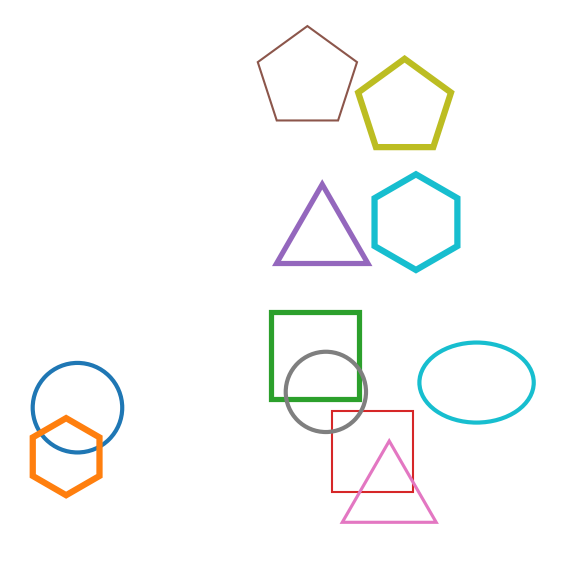[{"shape": "circle", "thickness": 2, "radius": 0.39, "center": [0.134, 0.293]}, {"shape": "hexagon", "thickness": 3, "radius": 0.33, "center": [0.115, 0.208]}, {"shape": "square", "thickness": 2.5, "radius": 0.38, "center": [0.546, 0.384]}, {"shape": "square", "thickness": 1, "radius": 0.35, "center": [0.645, 0.217]}, {"shape": "triangle", "thickness": 2.5, "radius": 0.46, "center": [0.558, 0.589]}, {"shape": "pentagon", "thickness": 1, "radius": 0.45, "center": [0.532, 0.864]}, {"shape": "triangle", "thickness": 1.5, "radius": 0.47, "center": [0.674, 0.142]}, {"shape": "circle", "thickness": 2, "radius": 0.35, "center": [0.564, 0.321]}, {"shape": "pentagon", "thickness": 3, "radius": 0.42, "center": [0.701, 0.813]}, {"shape": "hexagon", "thickness": 3, "radius": 0.41, "center": [0.72, 0.614]}, {"shape": "oval", "thickness": 2, "radius": 0.49, "center": [0.825, 0.337]}]